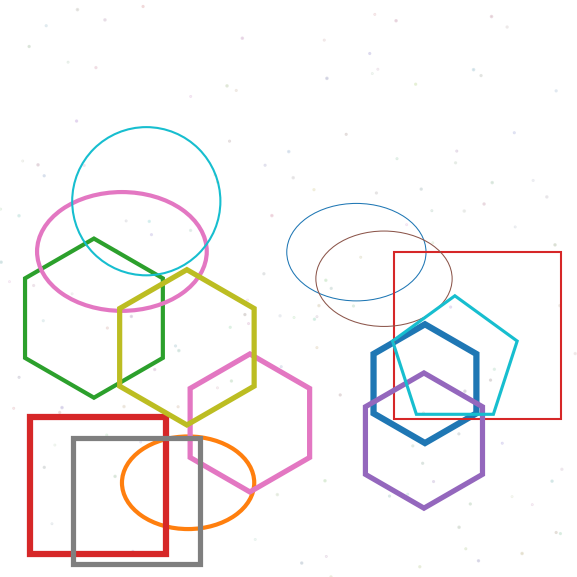[{"shape": "oval", "thickness": 0.5, "radius": 0.6, "center": [0.617, 0.563]}, {"shape": "hexagon", "thickness": 3, "radius": 0.51, "center": [0.736, 0.335]}, {"shape": "oval", "thickness": 2, "radius": 0.57, "center": [0.326, 0.163]}, {"shape": "hexagon", "thickness": 2, "radius": 0.69, "center": [0.163, 0.448]}, {"shape": "square", "thickness": 3, "radius": 0.59, "center": [0.17, 0.159]}, {"shape": "square", "thickness": 1, "radius": 0.72, "center": [0.827, 0.418]}, {"shape": "hexagon", "thickness": 2.5, "radius": 0.59, "center": [0.734, 0.236]}, {"shape": "oval", "thickness": 0.5, "radius": 0.59, "center": [0.665, 0.516]}, {"shape": "hexagon", "thickness": 2.5, "radius": 0.6, "center": [0.433, 0.267]}, {"shape": "oval", "thickness": 2, "radius": 0.73, "center": [0.211, 0.564]}, {"shape": "square", "thickness": 2.5, "radius": 0.55, "center": [0.236, 0.132]}, {"shape": "hexagon", "thickness": 2.5, "radius": 0.67, "center": [0.324, 0.398]}, {"shape": "circle", "thickness": 1, "radius": 0.64, "center": [0.253, 0.651]}, {"shape": "pentagon", "thickness": 1.5, "radius": 0.57, "center": [0.788, 0.373]}]